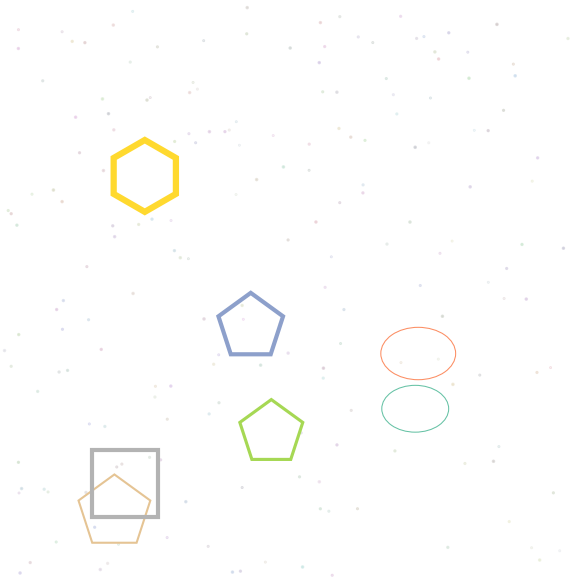[{"shape": "oval", "thickness": 0.5, "radius": 0.29, "center": [0.719, 0.291]}, {"shape": "oval", "thickness": 0.5, "radius": 0.32, "center": [0.724, 0.387]}, {"shape": "pentagon", "thickness": 2, "radius": 0.29, "center": [0.434, 0.433]}, {"shape": "pentagon", "thickness": 1.5, "radius": 0.29, "center": [0.47, 0.25]}, {"shape": "hexagon", "thickness": 3, "radius": 0.31, "center": [0.251, 0.694]}, {"shape": "pentagon", "thickness": 1, "radius": 0.33, "center": [0.198, 0.112]}, {"shape": "square", "thickness": 2, "radius": 0.29, "center": [0.216, 0.162]}]